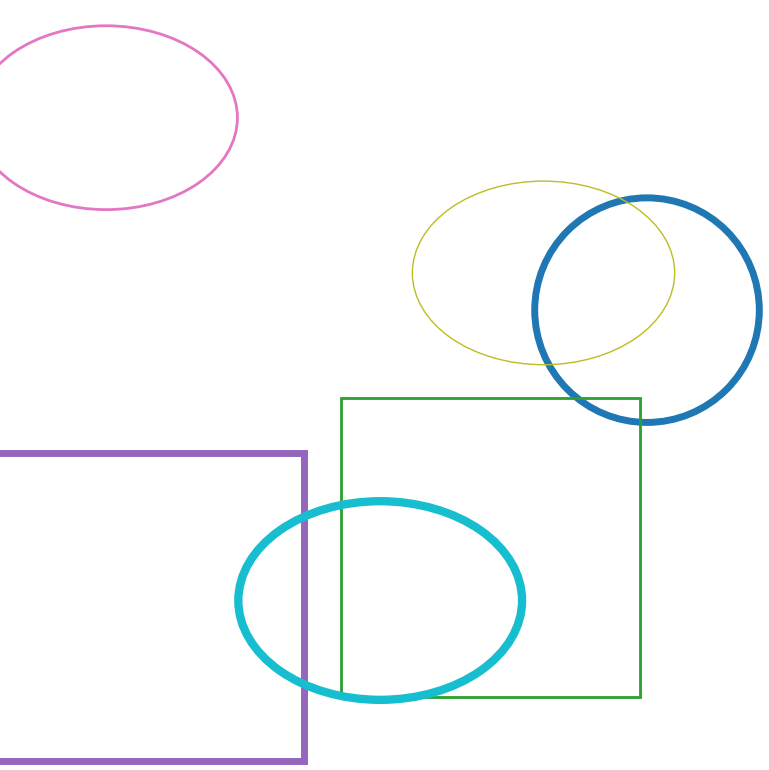[{"shape": "circle", "thickness": 2.5, "radius": 0.73, "center": [0.84, 0.597]}, {"shape": "square", "thickness": 1, "radius": 0.97, "center": [0.637, 0.289]}, {"shape": "square", "thickness": 2.5, "radius": 1.0, "center": [0.195, 0.212]}, {"shape": "oval", "thickness": 1, "radius": 0.85, "center": [0.138, 0.847]}, {"shape": "oval", "thickness": 0.5, "radius": 0.85, "center": [0.706, 0.646]}, {"shape": "oval", "thickness": 3, "radius": 0.92, "center": [0.494, 0.22]}]